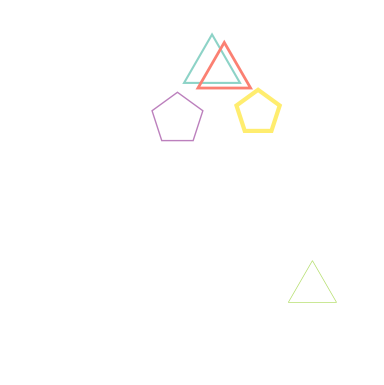[{"shape": "triangle", "thickness": 1.5, "radius": 0.42, "center": [0.551, 0.827]}, {"shape": "triangle", "thickness": 2, "radius": 0.39, "center": [0.583, 0.811]}, {"shape": "triangle", "thickness": 0.5, "radius": 0.36, "center": [0.811, 0.251]}, {"shape": "pentagon", "thickness": 1, "radius": 0.35, "center": [0.461, 0.691]}, {"shape": "pentagon", "thickness": 3, "radius": 0.3, "center": [0.67, 0.708]}]